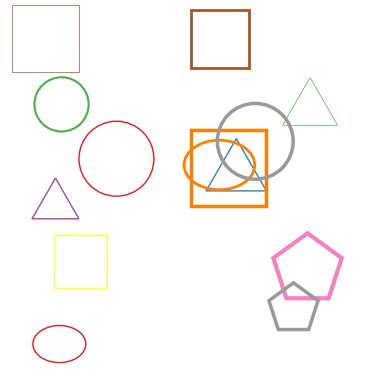[{"shape": "oval", "thickness": 1, "radius": 0.34, "center": [0.154, 0.106]}, {"shape": "circle", "thickness": 1, "radius": 0.49, "center": [0.302, 0.588]}, {"shape": "triangle", "thickness": 1, "radius": 0.45, "center": [0.614, 0.549]}, {"shape": "triangle", "thickness": 0.5, "radius": 0.41, "center": [0.805, 0.716]}, {"shape": "circle", "thickness": 1.5, "radius": 0.35, "center": [0.16, 0.729]}, {"shape": "triangle", "thickness": 1, "radius": 0.35, "center": [0.144, 0.467]}, {"shape": "square", "thickness": 2.5, "radius": 0.49, "center": [0.594, 0.563]}, {"shape": "oval", "thickness": 2, "radius": 0.46, "center": [0.57, 0.571]}, {"shape": "square", "thickness": 1, "radius": 0.35, "center": [0.208, 0.321]}, {"shape": "square", "thickness": 0.5, "radius": 0.43, "center": [0.118, 0.9]}, {"shape": "square", "thickness": 2, "radius": 0.38, "center": [0.572, 0.899]}, {"shape": "pentagon", "thickness": 3, "radius": 0.47, "center": [0.799, 0.301]}, {"shape": "circle", "thickness": 2.5, "radius": 0.49, "center": [0.663, 0.633]}, {"shape": "pentagon", "thickness": 2.5, "radius": 0.34, "center": [0.762, 0.198]}]